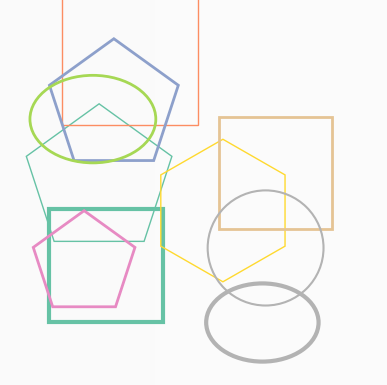[{"shape": "pentagon", "thickness": 1, "radius": 0.99, "center": [0.256, 0.533]}, {"shape": "square", "thickness": 3, "radius": 0.73, "center": [0.274, 0.311]}, {"shape": "square", "thickness": 1, "radius": 0.88, "center": [0.336, 0.851]}, {"shape": "pentagon", "thickness": 2, "radius": 0.87, "center": [0.294, 0.724]}, {"shape": "pentagon", "thickness": 2, "radius": 0.69, "center": [0.217, 0.315]}, {"shape": "oval", "thickness": 2, "radius": 0.81, "center": [0.24, 0.691]}, {"shape": "hexagon", "thickness": 1, "radius": 0.93, "center": [0.575, 0.453]}, {"shape": "square", "thickness": 2, "radius": 0.73, "center": [0.711, 0.551]}, {"shape": "circle", "thickness": 1.5, "radius": 0.75, "center": [0.685, 0.356]}, {"shape": "oval", "thickness": 3, "radius": 0.73, "center": [0.677, 0.162]}]